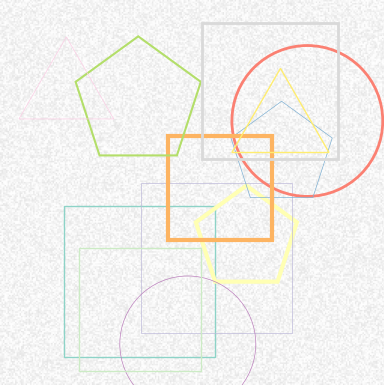[{"shape": "square", "thickness": 1, "radius": 0.98, "center": [0.362, 0.269]}, {"shape": "pentagon", "thickness": 3, "radius": 0.69, "center": [0.64, 0.38]}, {"shape": "square", "thickness": 0.5, "radius": 0.98, "center": [0.563, 0.33]}, {"shape": "circle", "thickness": 2, "radius": 0.98, "center": [0.798, 0.686]}, {"shape": "pentagon", "thickness": 0.5, "radius": 0.69, "center": [0.731, 0.599]}, {"shape": "square", "thickness": 3, "radius": 0.68, "center": [0.571, 0.512]}, {"shape": "pentagon", "thickness": 1.5, "radius": 0.85, "center": [0.359, 0.735]}, {"shape": "triangle", "thickness": 0.5, "radius": 0.71, "center": [0.172, 0.762]}, {"shape": "square", "thickness": 2, "radius": 0.89, "center": [0.702, 0.764]}, {"shape": "circle", "thickness": 0.5, "radius": 0.88, "center": [0.488, 0.107]}, {"shape": "square", "thickness": 1, "radius": 0.79, "center": [0.364, 0.196]}, {"shape": "triangle", "thickness": 1, "radius": 0.73, "center": [0.728, 0.677]}]